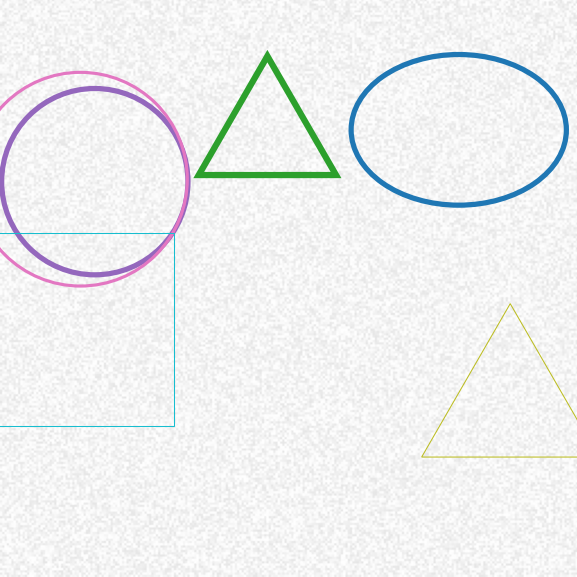[{"shape": "oval", "thickness": 2.5, "radius": 0.93, "center": [0.794, 0.774]}, {"shape": "triangle", "thickness": 3, "radius": 0.69, "center": [0.463, 0.765]}, {"shape": "circle", "thickness": 2.5, "radius": 0.81, "center": [0.164, 0.685]}, {"shape": "circle", "thickness": 1.5, "radius": 0.93, "center": [0.139, 0.689]}, {"shape": "triangle", "thickness": 0.5, "radius": 0.89, "center": [0.884, 0.296]}, {"shape": "square", "thickness": 0.5, "radius": 0.83, "center": [0.134, 0.429]}]